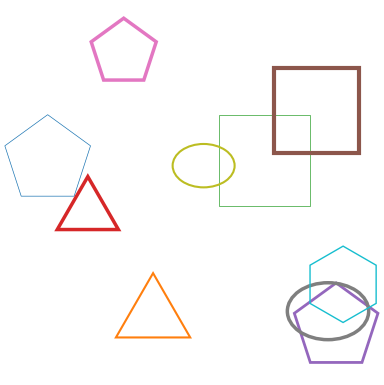[{"shape": "pentagon", "thickness": 0.5, "radius": 0.58, "center": [0.124, 0.585]}, {"shape": "triangle", "thickness": 1.5, "radius": 0.56, "center": [0.398, 0.179]}, {"shape": "square", "thickness": 0.5, "radius": 0.59, "center": [0.686, 0.583]}, {"shape": "triangle", "thickness": 2.5, "radius": 0.46, "center": [0.228, 0.45]}, {"shape": "pentagon", "thickness": 2, "radius": 0.57, "center": [0.873, 0.151]}, {"shape": "square", "thickness": 3, "radius": 0.55, "center": [0.823, 0.712]}, {"shape": "pentagon", "thickness": 2.5, "radius": 0.44, "center": [0.321, 0.864]}, {"shape": "oval", "thickness": 2.5, "radius": 0.53, "center": [0.852, 0.192]}, {"shape": "oval", "thickness": 1.5, "radius": 0.4, "center": [0.529, 0.57]}, {"shape": "hexagon", "thickness": 1, "radius": 0.5, "center": [0.891, 0.262]}]